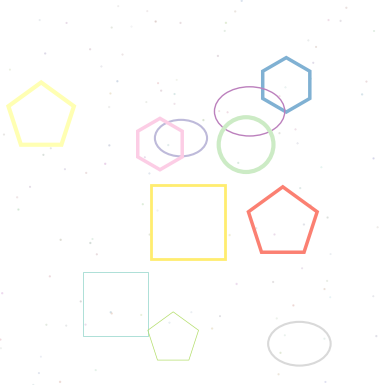[{"shape": "square", "thickness": 0.5, "radius": 0.42, "center": [0.3, 0.211]}, {"shape": "pentagon", "thickness": 3, "radius": 0.45, "center": [0.107, 0.696]}, {"shape": "oval", "thickness": 1.5, "radius": 0.34, "center": [0.47, 0.641]}, {"shape": "pentagon", "thickness": 2.5, "radius": 0.47, "center": [0.735, 0.421]}, {"shape": "hexagon", "thickness": 2.5, "radius": 0.35, "center": [0.744, 0.78]}, {"shape": "pentagon", "thickness": 0.5, "radius": 0.35, "center": [0.45, 0.121]}, {"shape": "hexagon", "thickness": 2.5, "radius": 0.33, "center": [0.416, 0.626]}, {"shape": "oval", "thickness": 1.5, "radius": 0.41, "center": [0.778, 0.107]}, {"shape": "oval", "thickness": 1, "radius": 0.46, "center": [0.648, 0.711]}, {"shape": "circle", "thickness": 3, "radius": 0.36, "center": [0.639, 0.624]}, {"shape": "square", "thickness": 2, "radius": 0.48, "center": [0.488, 0.424]}]